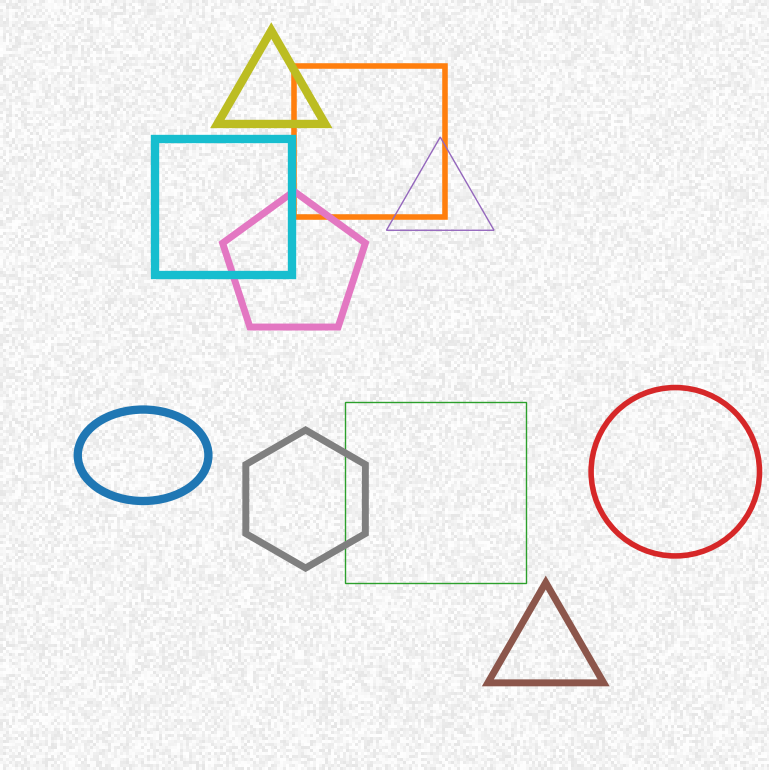[{"shape": "oval", "thickness": 3, "radius": 0.42, "center": [0.186, 0.409]}, {"shape": "square", "thickness": 2, "radius": 0.49, "center": [0.48, 0.816]}, {"shape": "square", "thickness": 0.5, "radius": 0.59, "center": [0.565, 0.361]}, {"shape": "circle", "thickness": 2, "radius": 0.55, "center": [0.877, 0.387]}, {"shape": "triangle", "thickness": 0.5, "radius": 0.4, "center": [0.572, 0.741]}, {"shape": "triangle", "thickness": 2.5, "radius": 0.43, "center": [0.709, 0.157]}, {"shape": "pentagon", "thickness": 2.5, "radius": 0.49, "center": [0.382, 0.654]}, {"shape": "hexagon", "thickness": 2.5, "radius": 0.45, "center": [0.397, 0.352]}, {"shape": "triangle", "thickness": 3, "radius": 0.4, "center": [0.352, 0.879]}, {"shape": "square", "thickness": 3, "radius": 0.44, "center": [0.29, 0.731]}]